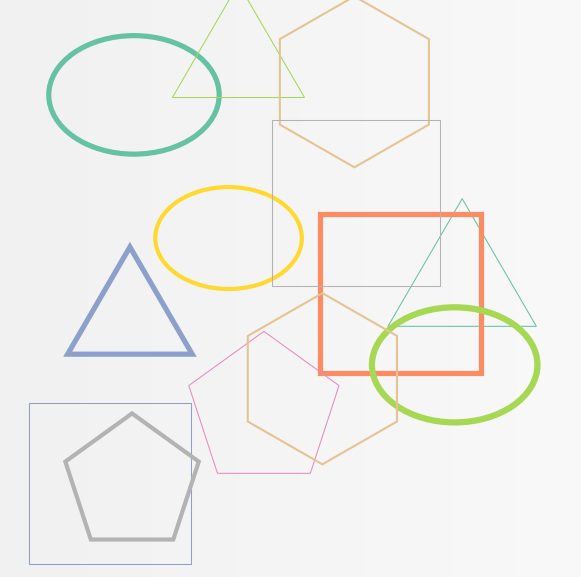[{"shape": "triangle", "thickness": 0.5, "radius": 0.74, "center": [0.795, 0.508]}, {"shape": "oval", "thickness": 2.5, "radius": 0.73, "center": [0.23, 0.835]}, {"shape": "square", "thickness": 2.5, "radius": 0.69, "center": [0.689, 0.491]}, {"shape": "square", "thickness": 0.5, "radius": 0.7, "center": [0.19, 0.162]}, {"shape": "triangle", "thickness": 2.5, "radius": 0.62, "center": [0.224, 0.448]}, {"shape": "pentagon", "thickness": 0.5, "radius": 0.68, "center": [0.454, 0.289]}, {"shape": "triangle", "thickness": 0.5, "radius": 0.66, "center": [0.41, 0.896]}, {"shape": "oval", "thickness": 3, "radius": 0.71, "center": [0.782, 0.367]}, {"shape": "oval", "thickness": 2, "radius": 0.63, "center": [0.393, 0.587]}, {"shape": "hexagon", "thickness": 1, "radius": 0.74, "center": [0.555, 0.343]}, {"shape": "hexagon", "thickness": 1, "radius": 0.74, "center": [0.61, 0.857]}, {"shape": "pentagon", "thickness": 2, "radius": 0.6, "center": [0.227, 0.163]}, {"shape": "square", "thickness": 0.5, "radius": 0.72, "center": [0.612, 0.648]}]